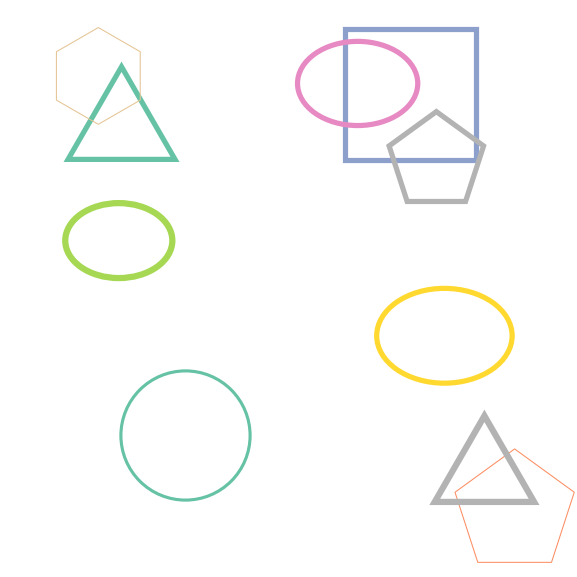[{"shape": "circle", "thickness": 1.5, "radius": 0.56, "center": [0.321, 0.245]}, {"shape": "triangle", "thickness": 2.5, "radius": 0.53, "center": [0.21, 0.777]}, {"shape": "pentagon", "thickness": 0.5, "radius": 0.54, "center": [0.891, 0.113]}, {"shape": "square", "thickness": 2.5, "radius": 0.57, "center": [0.712, 0.835]}, {"shape": "oval", "thickness": 2.5, "radius": 0.52, "center": [0.619, 0.855]}, {"shape": "oval", "thickness": 3, "radius": 0.46, "center": [0.206, 0.583]}, {"shape": "oval", "thickness": 2.5, "radius": 0.59, "center": [0.77, 0.418]}, {"shape": "hexagon", "thickness": 0.5, "radius": 0.42, "center": [0.17, 0.868]}, {"shape": "pentagon", "thickness": 2.5, "radius": 0.43, "center": [0.756, 0.72]}, {"shape": "triangle", "thickness": 3, "radius": 0.5, "center": [0.839, 0.18]}]